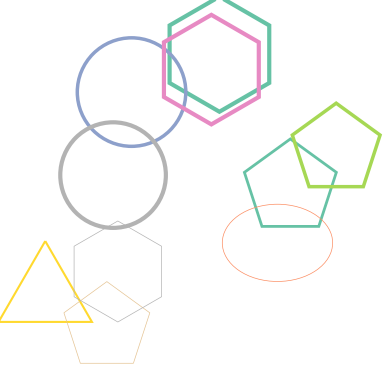[{"shape": "hexagon", "thickness": 3, "radius": 0.75, "center": [0.57, 0.859]}, {"shape": "pentagon", "thickness": 2, "radius": 0.63, "center": [0.754, 0.514]}, {"shape": "oval", "thickness": 0.5, "radius": 0.72, "center": [0.721, 0.369]}, {"shape": "circle", "thickness": 2.5, "radius": 0.7, "center": [0.342, 0.761]}, {"shape": "hexagon", "thickness": 3, "radius": 0.71, "center": [0.549, 0.819]}, {"shape": "pentagon", "thickness": 2.5, "radius": 0.6, "center": [0.873, 0.612]}, {"shape": "triangle", "thickness": 1.5, "radius": 0.7, "center": [0.118, 0.234]}, {"shape": "pentagon", "thickness": 0.5, "radius": 0.59, "center": [0.278, 0.151]}, {"shape": "hexagon", "thickness": 0.5, "radius": 0.66, "center": [0.306, 0.295]}, {"shape": "circle", "thickness": 3, "radius": 0.69, "center": [0.294, 0.545]}]